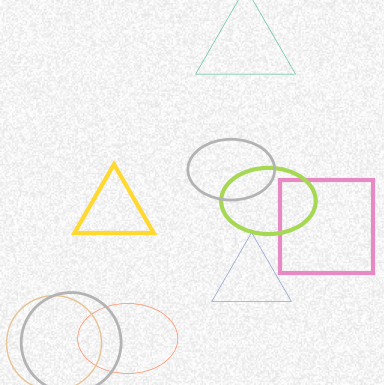[{"shape": "triangle", "thickness": 0.5, "radius": 0.75, "center": [0.638, 0.882]}, {"shape": "oval", "thickness": 0.5, "radius": 0.65, "center": [0.332, 0.121]}, {"shape": "triangle", "thickness": 0.5, "radius": 0.6, "center": [0.653, 0.276]}, {"shape": "square", "thickness": 3, "radius": 0.6, "center": [0.848, 0.411]}, {"shape": "oval", "thickness": 3, "radius": 0.61, "center": [0.697, 0.478]}, {"shape": "triangle", "thickness": 3, "radius": 0.59, "center": [0.296, 0.454]}, {"shape": "circle", "thickness": 1, "radius": 0.62, "center": [0.14, 0.109]}, {"shape": "oval", "thickness": 2, "radius": 0.56, "center": [0.601, 0.559]}, {"shape": "circle", "thickness": 2, "radius": 0.65, "center": [0.185, 0.11]}]